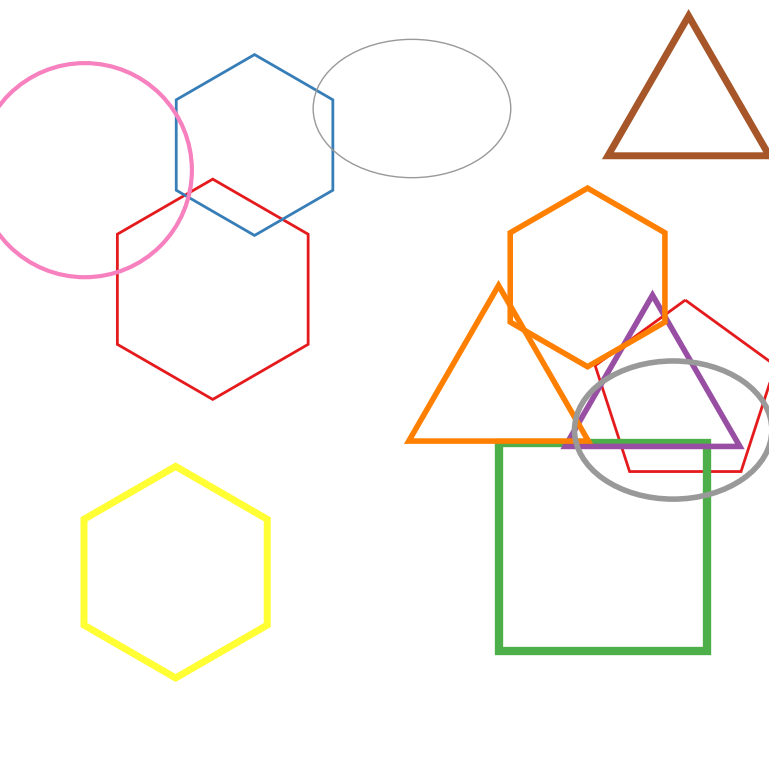[{"shape": "pentagon", "thickness": 1, "radius": 0.62, "center": [0.89, 0.487]}, {"shape": "hexagon", "thickness": 1, "radius": 0.72, "center": [0.276, 0.624]}, {"shape": "hexagon", "thickness": 1, "radius": 0.59, "center": [0.331, 0.812]}, {"shape": "square", "thickness": 3, "radius": 0.67, "center": [0.783, 0.29]}, {"shape": "triangle", "thickness": 2, "radius": 0.66, "center": [0.847, 0.486]}, {"shape": "triangle", "thickness": 2, "radius": 0.67, "center": [0.647, 0.495]}, {"shape": "hexagon", "thickness": 2, "radius": 0.58, "center": [0.763, 0.64]}, {"shape": "hexagon", "thickness": 2.5, "radius": 0.69, "center": [0.228, 0.257]}, {"shape": "triangle", "thickness": 2.5, "radius": 0.61, "center": [0.894, 0.858]}, {"shape": "circle", "thickness": 1.5, "radius": 0.7, "center": [0.11, 0.779]}, {"shape": "oval", "thickness": 2, "radius": 0.64, "center": [0.874, 0.441]}, {"shape": "oval", "thickness": 0.5, "radius": 0.64, "center": [0.535, 0.859]}]